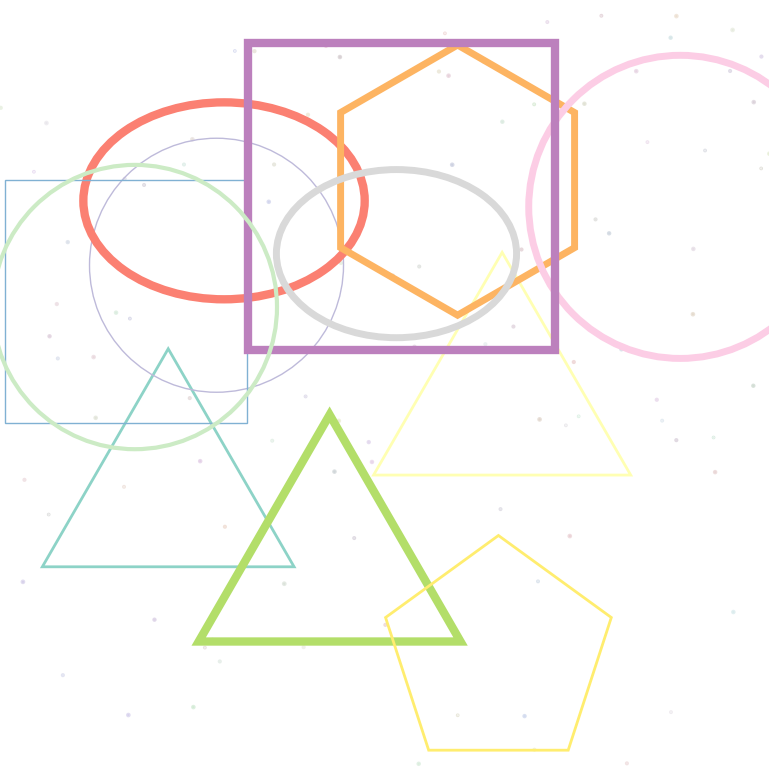[{"shape": "triangle", "thickness": 1, "radius": 0.94, "center": [0.218, 0.358]}, {"shape": "triangle", "thickness": 1, "radius": 0.96, "center": [0.652, 0.479]}, {"shape": "circle", "thickness": 0.5, "radius": 0.82, "center": [0.281, 0.656]}, {"shape": "oval", "thickness": 3, "radius": 0.91, "center": [0.291, 0.739]}, {"shape": "square", "thickness": 0.5, "radius": 0.79, "center": [0.164, 0.608]}, {"shape": "hexagon", "thickness": 2.5, "radius": 0.88, "center": [0.594, 0.766]}, {"shape": "triangle", "thickness": 3, "radius": 0.98, "center": [0.428, 0.265]}, {"shape": "circle", "thickness": 2.5, "radius": 0.98, "center": [0.883, 0.731]}, {"shape": "oval", "thickness": 2.5, "radius": 0.78, "center": [0.515, 0.671]}, {"shape": "square", "thickness": 3, "radius": 1.0, "center": [0.521, 0.745]}, {"shape": "circle", "thickness": 1.5, "radius": 0.92, "center": [0.175, 0.601]}, {"shape": "pentagon", "thickness": 1, "radius": 0.77, "center": [0.647, 0.15]}]